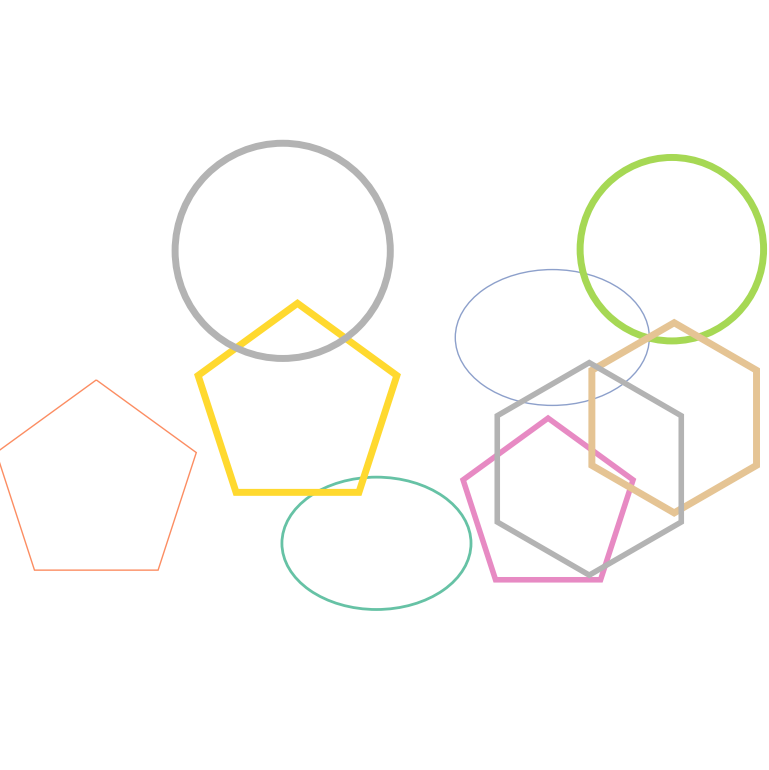[{"shape": "oval", "thickness": 1, "radius": 0.61, "center": [0.489, 0.294]}, {"shape": "pentagon", "thickness": 0.5, "radius": 0.68, "center": [0.125, 0.37]}, {"shape": "oval", "thickness": 0.5, "radius": 0.63, "center": [0.717, 0.562]}, {"shape": "pentagon", "thickness": 2, "radius": 0.58, "center": [0.712, 0.341]}, {"shape": "circle", "thickness": 2.5, "radius": 0.6, "center": [0.873, 0.676]}, {"shape": "pentagon", "thickness": 2.5, "radius": 0.68, "center": [0.386, 0.47]}, {"shape": "hexagon", "thickness": 2.5, "radius": 0.62, "center": [0.876, 0.457]}, {"shape": "circle", "thickness": 2.5, "radius": 0.7, "center": [0.367, 0.674]}, {"shape": "hexagon", "thickness": 2, "radius": 0.69, "center": [0.765, 0.391]}]